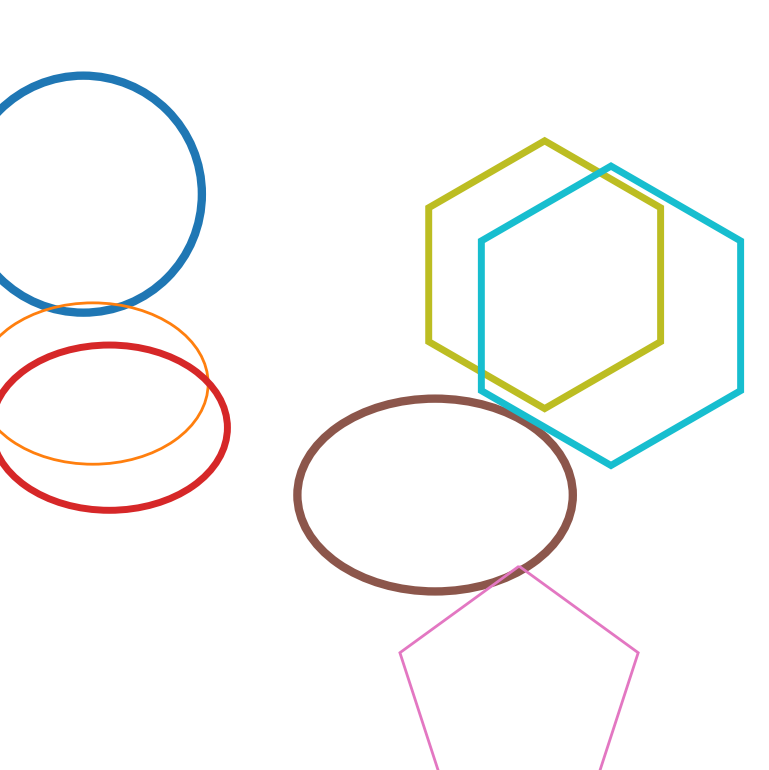[{"shape": "circle", "thickness": 3, "radius": 0.77, "center": [0.108, 0.748]}, {"shape": "oval", "thickness": 1, "radius": 0.75, "center": [0.121, 0.502]}, {"shape": "oval", "thickness": 2.5, "radius": 0.77, "center": [0.142, 0.445]}, {"shape": "oval", "thickness": 3, "radius": 0.89, "center": [0.565, 0.357]}, {"shape": "pentagon", "thickness": 1, "radius": 0.81, "center": [0.674, 0.102]}, {"shape": "hexagon", "thickness": 2.5, "radius": 0.87, "center": [0.707, 0.643]}, {"shape": "hexagon", "thickness": 2.5, "radius": 0.97, "center": [0.793, 0.59]}]